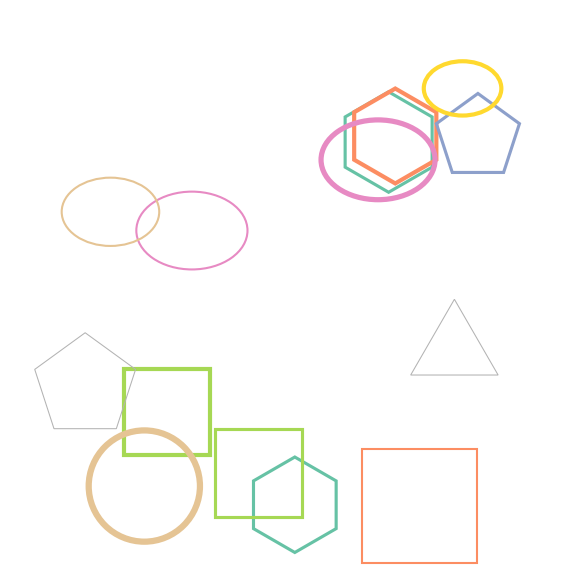[{"shape": "hexagon", "thickness": 1.5, "radius": 0.43, "center": [0.673, 0.753]}, {"shape": "hexagon", "thickness": 1.5, "radius": 0.41, "center": [0.511, 0.125]}, {"shape": "hexagon", "thickness": 2, "radius": 0.41, "center": [0.684, 0.764]}, {"shape": "square", "thickness": 1, "radius": 0.5, "center": [0.726, 0.123]}, {"shape": "pentagon", "thickness": 1.5, "radius": 0.38, "center": [0.828, 0.762]}, {"shape": "oval", "thickness": 1, "radius": 0.48, "center": [0.332, 0.6]}, {"shape": "oval", "thickness": 2.5, "radius": 0.49, "center": [0.655, 0.722]}, {"shape": "square", "thickness": 2, "radius": 0.37, "center": [0.289, 0.286]}, {"shape": "square", "thickness": 1.5, "radius": 0.38, "center": [0.447, 0.18]}, {"shape": "oval", "thickness": 2, "radius": 0.34, "center": [0.801, 0.846]}, {"shape": "oval", "thickness": 1, "radius": 0.42, "center": [0.191, 0.632]}, {"shape": "circle", "thickness": 3, "radius": 0.48, "center": [0.25, 0.158]}, {"shape": "pentagon", "thickness": 0.5, "radius": 0.46, "center": [0.147, 0.331]}, {"shape": "triangle", "thickness": 0.5, "radius": 0.44, "center": [0.787, 0.393]}]